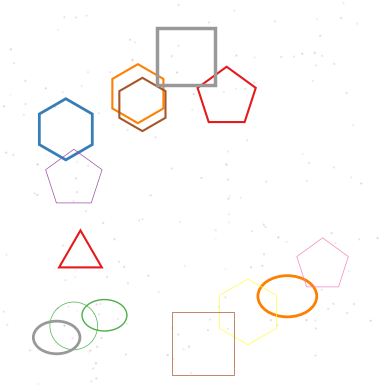[{"shape": "pentagon", "thickness": 1.5, "radius": 0.4, "center": [0.589, 0.747]}, {"shape": "triangle", "thickness": 1.5, "radius": 0.32, "center": [0.209, 0.337]}, {"shape": "hexagon", "thickness": 2, "radius": 0.4, "center": [0.171, 0.664]}, {"shape": "oval", "thickness": 1, "radius": 0.29, "center": [0.271, 0.181]}, {"shape": "circle", "thickness": 0.5, "radius": 0.31, "center": [0.192, 0.154]}, {"shape": "pentagon", "thickness": 0.5, "radius": 0.39, "center": [0.192, 0.535]}, {"shape": "oval", "thickness": 2, "radius": 0.38, "center": [0.746, 0.23]}, {"shape": "hexagon", "thickness": 1.5, "radius": 0.38, "center": [0.358, 0.757]}, {"shape": "hexagon", "thickness": 0.5, "radius": 0.43, "center": [0.644, 0.19]}, {"shape": "hexagon", "thickness": 1.5, "radius": 0.35, "center": [0.37, 0.729]}, {"shape": "square", "thickness": 0.5, "radius": 0.41, "center": [0.527, 0.108]}, {"shape": "pentagon", "thickness": 0.5, "radius": 0.35, "center": [0.838, 0.312]}, {"shape": "square", "thickness": 2.5, "radius": 0.37, "center": [0.483, 0.854]}, {"shape": "oval", "thickness": 2, "radius": 0.3, "center": [0.147, 0.123]}]